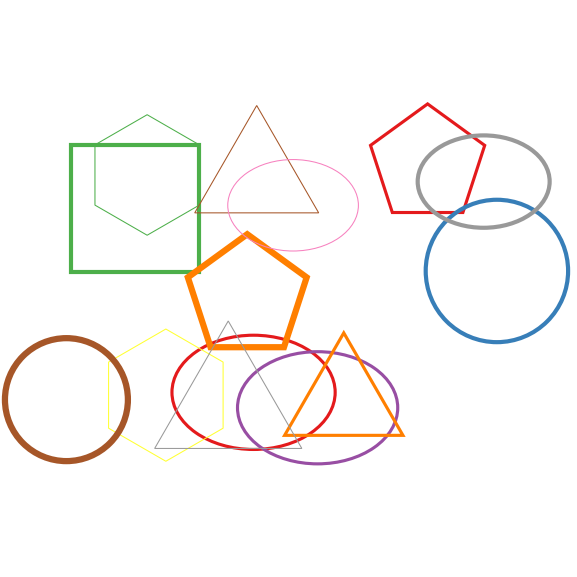[{"shape": "oval", "thickness": 1.5, "radius": 0.71, "center": [0.439, 0.32]}, {"shape": "pentagon", "thickness": 1.5, "radius": 0.52, "center": [0.74, 0.715]}, {"shape": "circle", "thickness": 2, "radius": 0.62, "center": [0.86, 0.53]}, {"shape": "square", "thickness": 2, "radius": 0.55, "center": [0.234, 0.638]}, {"shape": "hexagon", "thickness": 0.5, "radius": 0.52, "center": [0.255, 0.696]}, {"shape": "oval", "thickness": 1.5, "radius": 0.69, "center": [0.55, 0.293]}, {"shape": "pentagon", "thickness": 3, "radius": 0.54, "center": [0.428, 0.485]}, {"shape": "triangle", "thickness": 1.5, "radius": 0.59, "center": [0.595, 0.304]}, {"shape": "hexagon", "thickness": 0.5, "radius": 0.57, "center": [0.287, 0.315]}, {"shape": "triangle", "thickness": 0.5, "radius": 0.62, "center": [0.445, 0.693]}, {"shape": "circle", "thickness": 3, "radius": 0.53, "center": [0.115, 0.307]}, {"shape": "oval", "thickness": 0.5, "radius": 0.57, "center": [0.507, 0.644]}, {"shape": "oval", "thickness": 2, "radius": 0.57, "center": [0.838, 0.685]}, {"shape": "triangle", "thickness": 0.5, "radius": 0.74, "center": [0.395, 0.296]}]